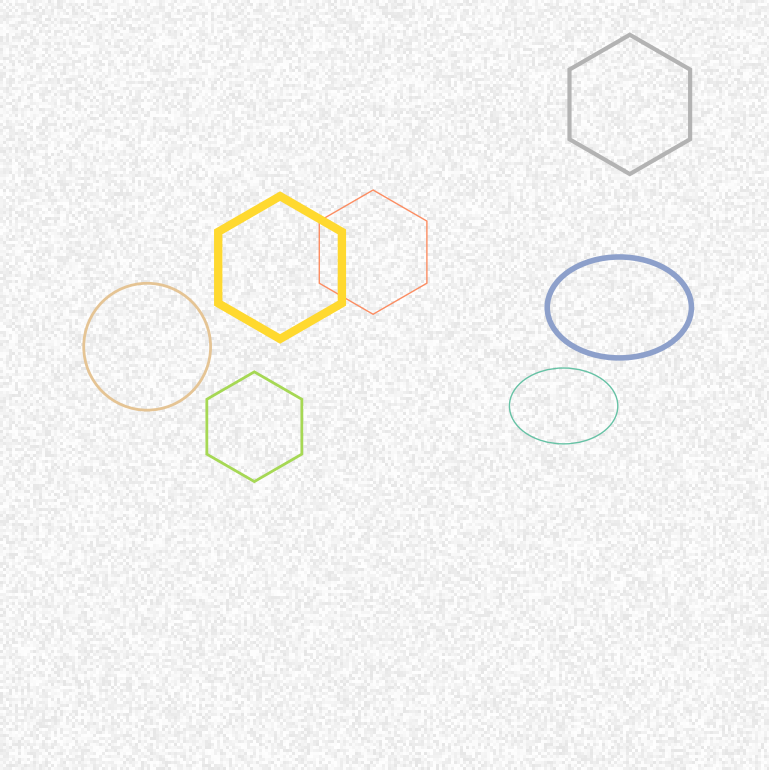[{"shape": "oval", "thickness": 0.5, "radius": 0.35, "center": [0.732, 0.473]}, {"shape": "hexagon", "thickness": 0.5, "radius": 0.4, "center": [0.485, 0.673]}, {"shape": "oval", "thickness": 2, "radius": 0.47, "center": [0.804, 0.601]}, {"shape": "hexagon", "thickness": 1, "radius": 0.36, "center": [0.33, 0.446]}, {"shape": "hexagon", "thickness": 3, "radius": 0.46, "center": [0.364, 0.653]}, {"shape": "circle", "thickness": 1, "radius": 0.41, "center": [0.191, 0.55]}, {"shape": "hexagon", "thickness": 1.5, "radius": 0.45, "center": [0.818, 0.864]}]